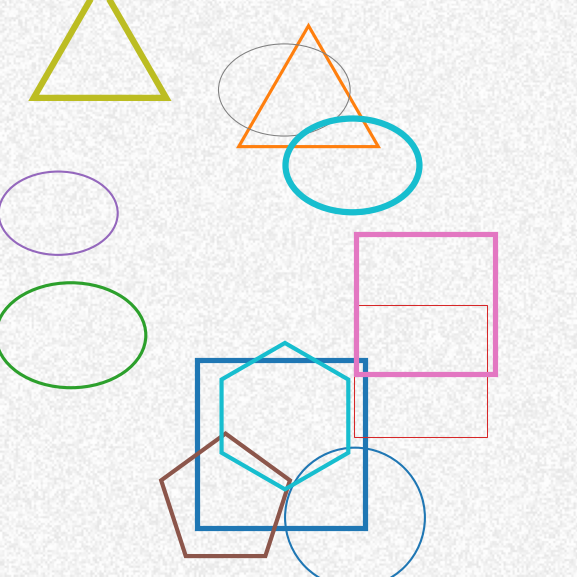[{"shape": "circle", "thickness": 1, "radius": 0.61, "center": [0.615, 0.103]}, {"shape": "square", "thickness": 2.5, "radius": 0.73, "center": [0.487, 0.23]}, {"shape": "triangle", "thickness": 1.5, "radius": 0.7, "center": [0.534, 0.815]}, {"shape": "oval", "thickness": 1.5, "radius": 0.65, "center": [0.123, 0.419]}, {"shape": "square", "thickness": 0.5, "radius": 0.57, "center": [0.728, 0.356]}, {"shape": "oval", "thickness": 1, "radius": 0.52, "center": [0.101, 0.63]}, {"shape": "pentagon", "thickness": 2, "radius": 0.59, "center": [0.391, 0.131]}, {"shape": "square", "thickness": 2.5, "radius": 0.6, "center": [0.737, 0.473]}, {"shape": "oval", "thickness": 0.5, "radius": 0.57, "center": [0.492, 0.843]}, {"shape": "triangle", "thickness": 3, "radius": 0.66, "center": [0.173, 0.896]}, {"shape": "hexagon", "thickness": 2, "radius": 0.63, "center": [0.493, 0.279]}, {"shape": "oval", "thickness": 3, "radius": 0.58, "center": [0.61, 0.713]}]